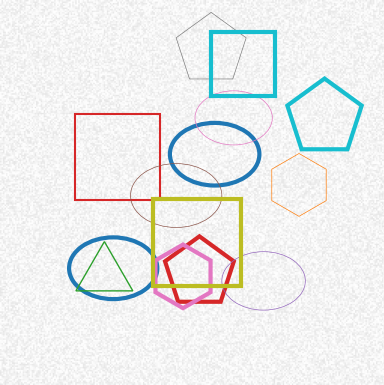[{"shape": "oval", "thickness": 3, "radius": 0.57, "center": [0.294, 0.303]}, {"shape": "oval", "thickness": 3, "radius": 0.58, "center": [0.558, 0.599]}, {"shape": "hexagon", "thickness": 0.5, "radius": 0.41, "center": [0.777, 0.52]}, {"shape": "triangle", "thickness": 1, "radius": 0.43, "center": [0.271, 0.287]}, {"shape": "pentagon", "thickness": 3, "radius": 0.47, "center": [0.518, 0.292]}, {"shape": "square", "thickness": 1.5, "radius": 0.55, "center": [0.305, 0.592]}, {"shape": "oval", "thickness": 0.5, "radius": 0.54, "center": [0.685, 0.27]}, {"shape": "oval", "thickness": 0.5, "radius": 0.59, "center": [0.458, 0.492]}, {"shape": "hexagon", "thickness": 3, "radius": 0.41, "center": [0.475, 0.282]}, {"shape": "oval", "thickness": 0.5, "radius": 0.5, "center": [0.607, 0.694]}, {"shape": "pentagon", "thickness": 0.5, "radius": 0.48, "center": [0.548, 0.872]}, {"shape": "square", "thickness": 3, "radius": 0.57, "center": [0.513, 0.37]}, {"shape": "square", "thickness": 3, "radius": 0.42, "center": [0.632, 0.833]}, {"shape": "pentagon", "thickness": 3, "radius": 0.51, "center": [0.843, 0.694]}]